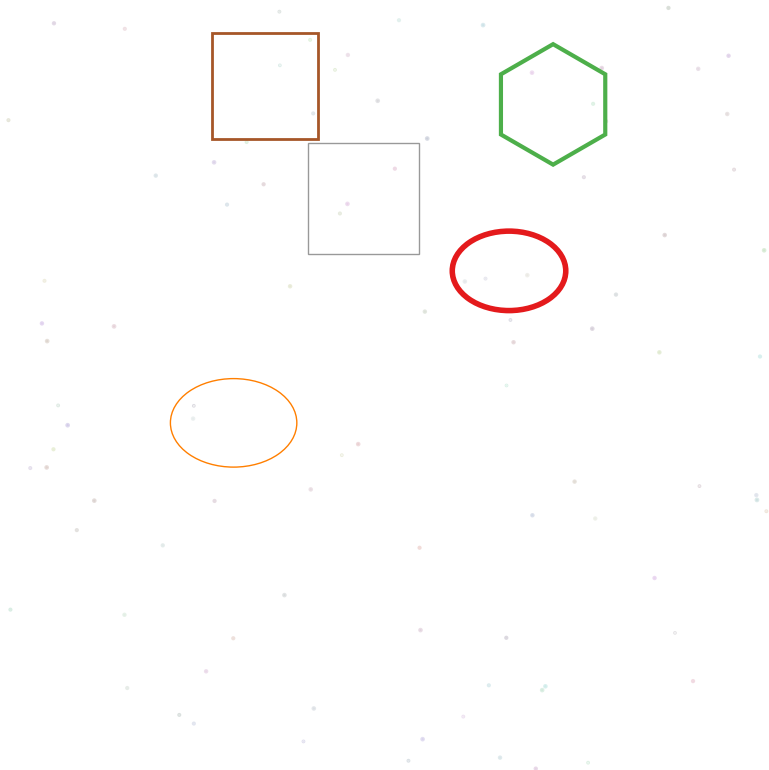[{"shape": "oval", "thickness": 2, "radius": 0.37, "center": [0.661, 0.648]}, {"shape": "hexagon", "thickness": 1.5, "radius": 0.39, "center": [0.718, 0.864]}, {"shape": "oval", "thickness": 0.5, "radius": 0.41, "center": [0.303, 0.451]}, {"shape": "square", "thickness": 1, "radius": 0.34, "center": [0.344, 0.888]}, {"shape": "square", "thickness": 0.5, "radius": 0.36, "center": [0.472, 0.742]}]